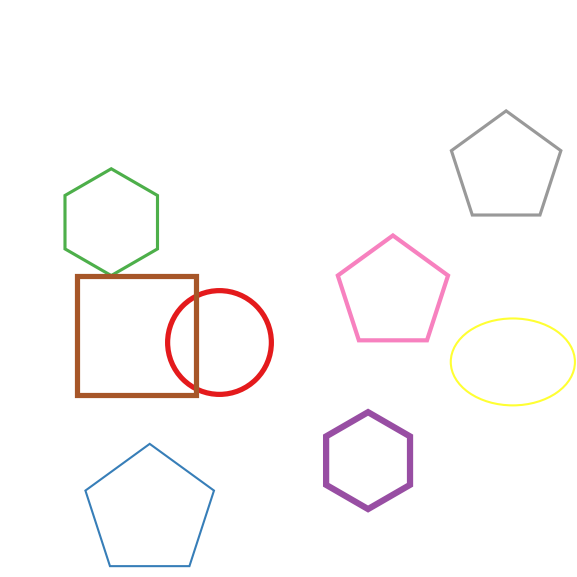[{"shape": "circle", "thickness": 2.5, "radius": 0.45, "center": [0.38, 0.406]}, {"shape": "pentagon", "thickness": 1, "radius": 0.59, "center": [0.259, 0.113]}, {"shape": "hexagon", "thickness": 1.5, "radius": 0.46, "center": [0.193, 0.614]}, {"shape": "hexagon", "thickness": 3, "radius": 0.42, "center": [0.637, 0.202]}, {"shape": "oval", "thickness": 1, "radius": 0.54, "center": [0.888, 0.372]}, {"shape": "square", "thickness": 2.5, "radius": 0.51, "center": [0.237, 0.418]}, {"shape": "pentagon", "thickness": 2, "radius": 0.5, "center": [0.68, 0.491]}, {"shape": "pentagon", "thickness": 1.5, "radius": 0.5, "center": [0.876, 0.707]}]